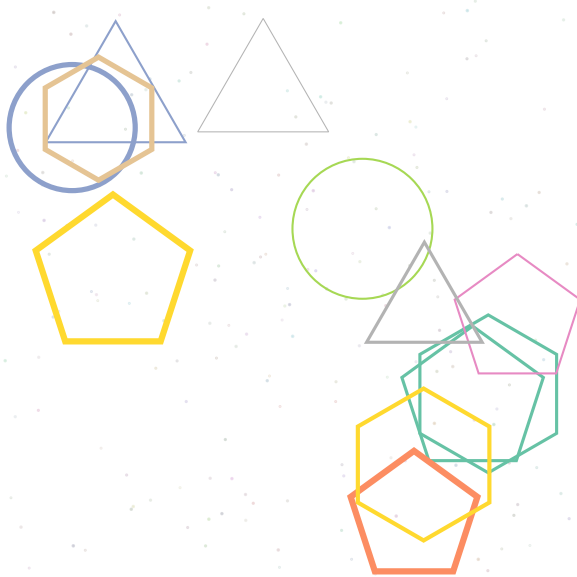[{"shape": "pentagon", "thickness": 1.5, "radius": 0.64, "center": [0.818, 0.306]}, {"shape": "hexagon", "thickness": 1.5, "radius": 0.68, "center": [0.845, 0.317]}, {"shape": "pentagon", "thickness": 3, "radius": 0.58, "center": [0.717, 0.103]}, {"shape": "circle", "thickness": 2.5, "radius": 0.55, "center": [0.125, 0.778]}, {"shape": "triangle", "thickness": 1, "radius": 0.7, "center": [0.2, 0.823]}, {"shape": "pentagon", "thickness": 1, "radius": 0.57, "center": [0.896, 0.445]}, {"shape": "circle", "thickness": 1, "radius": 0.61, "center": [0.628, 0.603]}, {"shape": "pentagon", "thickness": 3, "radius": 0.7, "center": [0.196, 0.522]}, {"shape": "hexagon", "thickness": 2, "radius": 0.66, "center": [0.734, 0.195]}, {"shape": "hexagon", "thickness": 2.5, "radius": 0.53, "center": [0.171, 0.794]}, {"shape": "triangle", "thickness": 1.5, "radius": 0.58, "center": [0.735, 0.464]}, {"shape": "triangle", "thickness": 0.5, "radius": 0.65, "center": [0.456, 0.836]}]